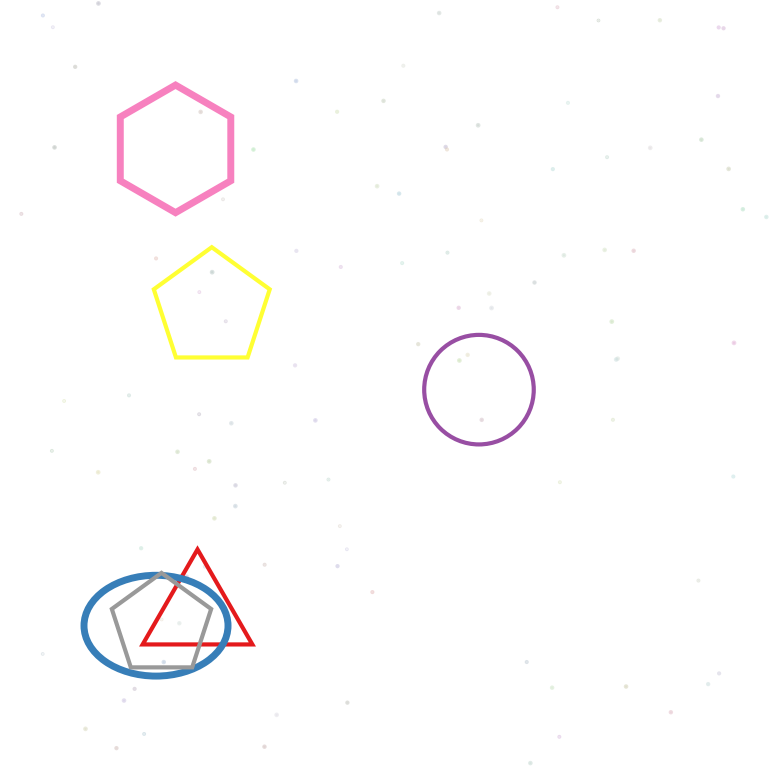[{"shape": "triangle", "thickness": 1.5, "radius": 0.41, "center": [0.257, 0.204]}, {"shape": "oval", "thickness": 2.5, "radius": 0.47, "center": [0.203, 0.187]}, {"shape": "circle", "thickness": 1.5, "radius": 0.36, "center": [0.622, 0.494]}, {"shape": "pentagon", "thickness": 1.5, "radius": 0.4, "center": [0.275, 0.6]}, {"shape": "hexagon", "thickness": 2.5, "radius": 0.41, "center": [0.228, 0.807]}, {"shape": "pentagon", "thickness": 1.5, "radius": 0.34, "center": [0.21, 0.188]}]